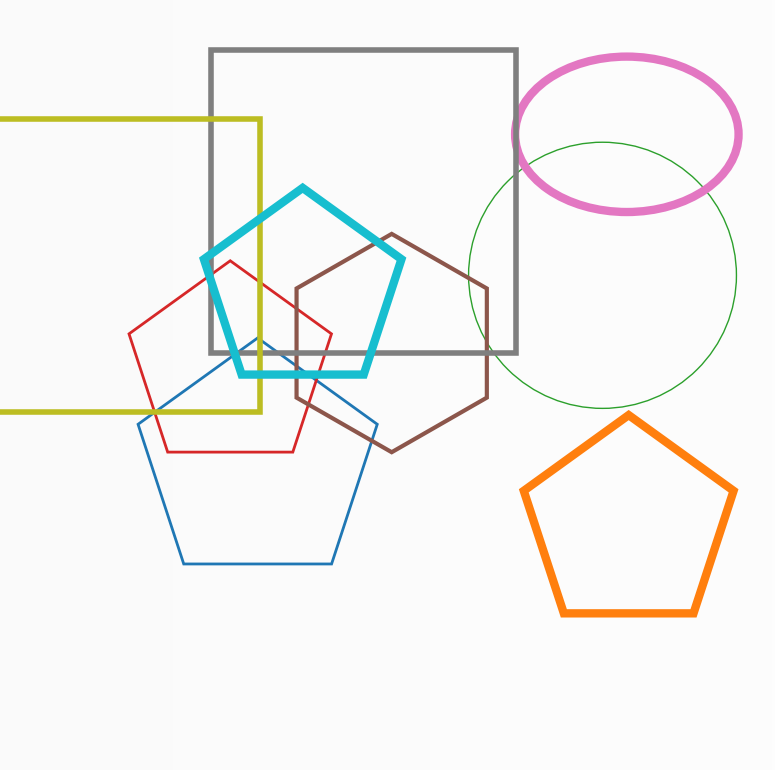[{"shape": "pentagon", "thickness": 1, "radius": 0.81, "center": [0.332, 0.399]}, {"shape": "pentagon", "thickness": 3, "radius": 0.71, "center": [0.811, 0.319]}, {"shape": "circle", "thickness": 0.5, "radius": 0.86, "center": [0.777, 0.642]}, {"shape": "pentagon", "thickness": 1, "radius": 0.69, "center": [0.297, 0.524]}, {"shape": "hexagon", "thickness": 1.5, "radius": 0.71, "center": [0.505, 0.554]}, {"shape": "oval", "thickness": 3, "radius": 0.72, "center": [0.809, 0.826]}, {"shape": "square", "thickness": 2, "radius": 0.98, "center": [0.47, 0.739]}, {"shape": "square", "thickness": 2, "radius": 0.95, "center": [0.145, 0.655]}, {"shape": "pentagon", "thickness": 3, "radius": 0.67, "center": [0.391, 0.622]}]